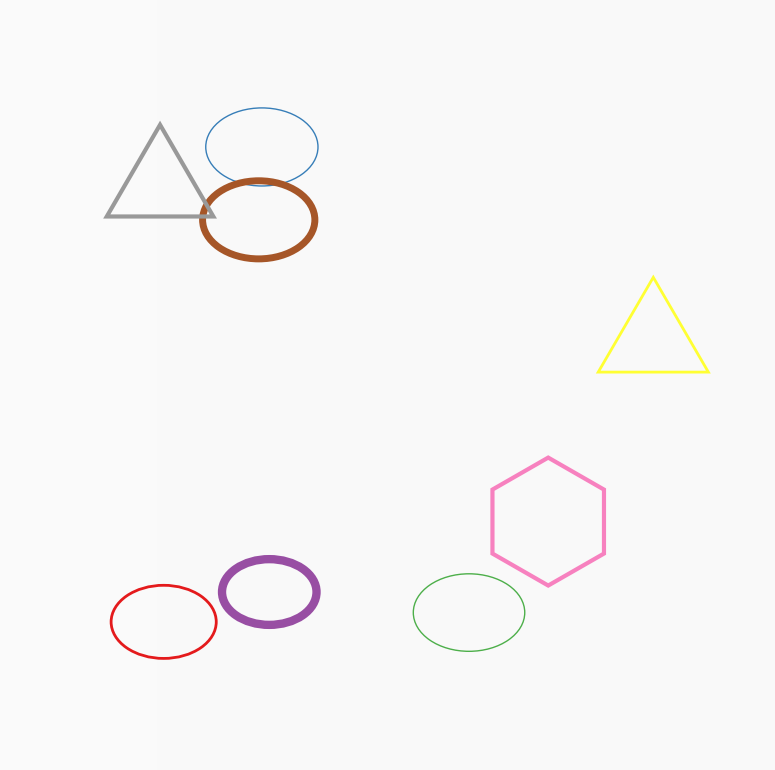[{"shape": "oval", "thickness": 1, "radius": 0.34, "center": [0.211, 0.192]}, {"shape": "oval", "thickness": 0.5, "radius": 0.36, "center": [0.338, 0.809]}, {"shape": "oval", "thickness": 0.5, "radius": 0.36, "center": [0.605, 0.204]}, {"shape": "oval", "thickness": 3, "radius": 0.3, "center": [0.347, 0.231]}, {"shape": "triangle", "thickness": 1, "radius": 0.41, "center": [0.843, 0.558]}, {"shape": "oval", "thickness": 2.5, "radius": 0.36, "center": [0.334, 0.715]}, {"shape": "hexagon", "thickness": 1.5, "radius": 0.42, "center": [0.707, 0.323]}, {"shape": "triangle", "thickness": 1.5, "radius": 0.4, "center": [0.207, 0.759]}]